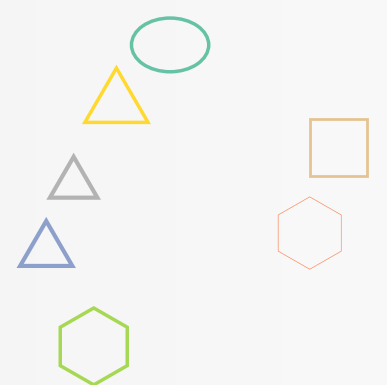[{"shape": "oval", "thickness": 2.5, "radius": 0.5, "center": [0.439, 0.883]}, {"shape": "hexagon", "thickness": 0.5, "radius": 0.47, "center": [0.799, 0.395]}, {"shape": "triangle", "thickness": 3, "radius": 0.39, "center": [0.119, 0.348]}, {"shape": "hexagon", "thickness": 2.5, "radius": 0.5, "center": [0.242, 0.1]}, {"shape": "triangle", "thickness": 2.5, "radius": 0.47, "center": [0.3, 0.729]}, {"shape": "square", "thickness": 2, "radius": 0.37, "center": [0.874, 0.616]}, {"shape": "triangle", "thickness": 3, "radius": 0.35, "center": [0.19, 0.522]}]